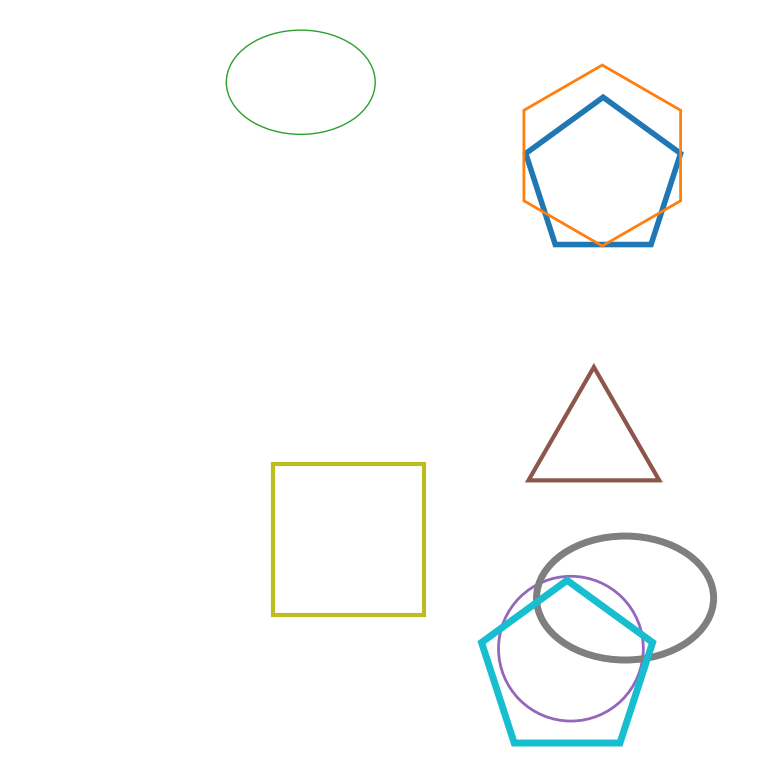[{"shape": "pentagon", "thickness": 2, "radius": 0.53, "center": [0.783, 0.768]}, {"shape": "hexagon", "thickness": 1, "radius": 0.59, "center": [0.782, 0.798]}, {"shape": "oval", "thickness": 0.5, "radius": 0.48, "center": [0.391, 0.893]}, {"shape": "circle", "thickness": 1, "radius": 0.47, "center": [0.741, 0.158]}, {"shape": "triangle", "thickness": 1.5, "radius": 0.49, "center": [0.771, 0.425]}, {"shape": "oval", "thickness": 2.5, "radius": 0.57, "center": [0.812, 0.223]}, {"shape": "square", "thickness": 1.5, "radius": 0.49, "center": [0.453, 0.299]}, {"shape": "pentagon", "thickness": 2.5, "radius": 0.58, "center": [0.736, 0.13]}]